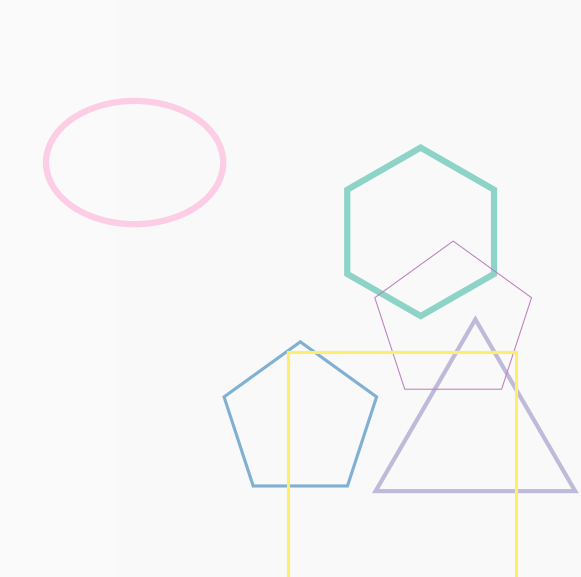[{"shape": "hexagon", "thickness": 3, "radius": 0.73, "center": [0.724, 0.598]}, {"shape": "triangle", "thickness": 2, "radius": 0.99, "center": [0.818, 0.248]}, {"shape": "pentagon", "thickness": 1.5, "radius": 0.69, "center": [0.517, 0.269]}, {"shape": "oval", "thickness": 3, "radius": 0.76, "center": [0.232, 0.718]}, {"shape": "pentagon", "thickness": 0.5, "radius": 0.71, "center": [0.78, 0.44]}, {"shape": "square", "thickness": 1.5, "radius": 0.98, "center": [0.692, 0.194]}]